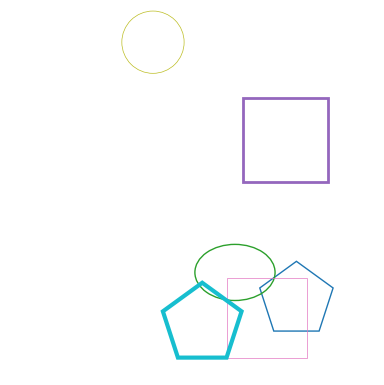[{"shape": "pentagon", "thickness": 1, "radius": 0.5, "center": [0.77, 0.221]}, {"shape": "oval", "thickness": 1, "radius": 0.52, "center": [0.61, 0.292]}, {"shape": "square", "thickness": 2, "radius": 0.55, "center": [0.741, 0.637]}, {"shape": "square", "thickness": 0.5, "radius": 0.52, "center": [0.693, 0.174]}, {"shape": "circle", "thickness": 0.5, "radius": 0.4, "center": [0.397, 0.89]}, {"shape": "pentagon", "thickness": 3, "radius": 0.54, "center": [0.525, 0.158]}]